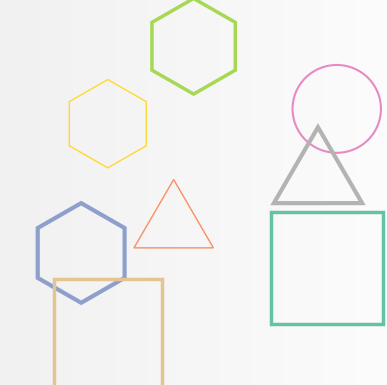[{"shape": "square", "thickness": 2.5, "radius": 0.72, "center": [0.844, 0.304]}, {"shape": "triangle", "thickness": 1, "radius": 0.59, "center": [0.448, 0.415]}, {"shape": "hexagon", "thickness": 3, "radius": 0.65, "center": [0.209, 0.343]}, {"shape": "circle", "thickness": 1.5, "radius": 0.57, "center": [0.869, 0.717]}, {"shape": "hexagon", "thickness": 2.5, "radius": 0.62, "center": [0.5, 0.88]}, {"shape": "hexagon", "thickness": 1, "radius": 0.57, "center": [0.278, 0.679]}, {"shape": "square", "thickness": 2.5, "radius": 0.7, "center": [0.278, 0.135]}, {"shape": "triangle", "thickness": 3, "radius": 0.66, "center": [0.821, 0.538]}]